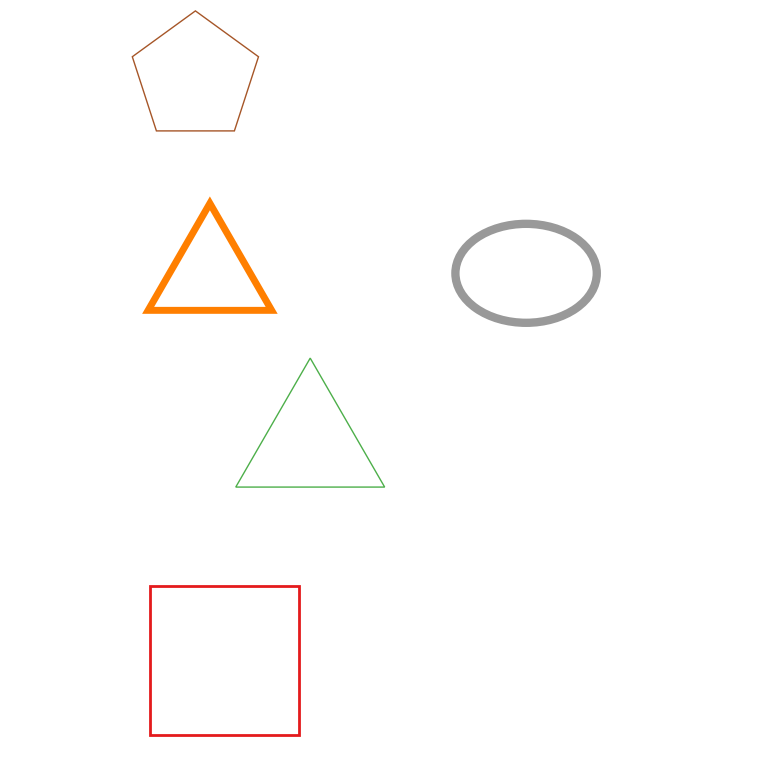[{"shape": "square", "thickness": 1, "radius": 0.48, "center": [0.292, 0.142]}, {"shape": "triangle", "thickness": 0.5, "radius": 0.56, "center": [0.403, 0.423]}, {"shape": "triangle", "thickness": 2.5, "radius": 0.46, "center": [0.273, 0.643]}, {"shape": "pentagon", "thickness": 0.5, "radius": 0.43, "center": [0.254, 0.9]}, {"shape": "oval", "thickness": 3, "radius": 0.46, "center": [0.683, 0.645]}]